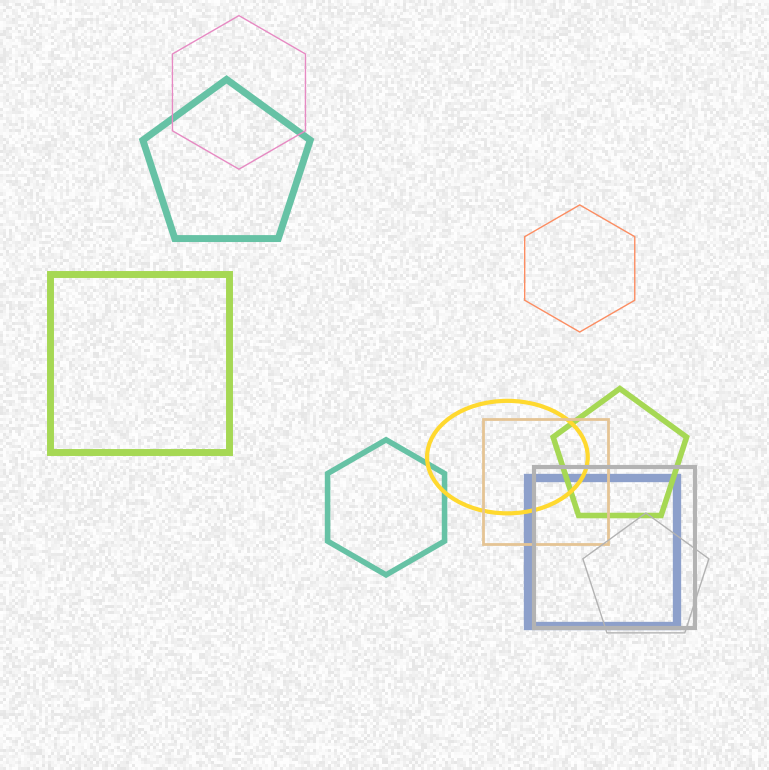[{"shape": "pentagon", "thickness": 2.5, "radius": 0.57, "center": [0.294, 0.783]}, {"shape": "hexagon", "thickness": 2, "radius": 0.44, "center": [0.501, 0.341]}, {"shape": "hexagon", "thickness": 0.5, "radius": 0.41, "center": [0.753, 0.651]}, {"shape": "square", "thickness": 3, "radius": 0.48, "center": [0.783, 0.283]}, {"shape": "hexagon", "thickness": 0.5, "radius": 0.5, "center": [0.31, 0.88]}, {"shape": "pentagon", "thickness": 2, "radius": 0.46, "center": [0.805, 0.404]}, {"shape": "square", "thickness": 2.5, "radius": 0.58, "center": [0.181, 0.528]}, {"shape": "oval", "thickness": 1.5, "radius": 0.52, "center": [0.659, 0.406]}, {"shape": "square", "thickness": 1, "radius": 0.41, "center": [0.708, 0.375]}, {"shape": "pentagon", "thickness": 0.5, "radius": 0.43, "center": [0.839, 0.248]}, {"shape": "square", "thickness": 1.5, "radius": 0.52, "center": [0.798, 0.289]}]